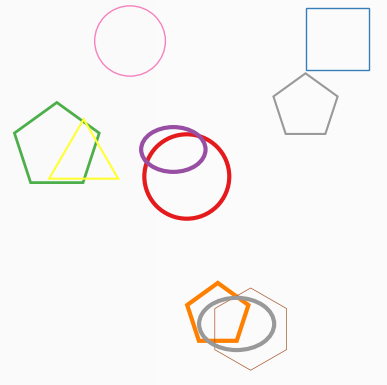[{"shape": "circle", "thickness": 3, "radius": 0.55, "center": [0.482, 0.542]}, {"shape": "square", "thickness": 1, "radius": 0.41, "center": [0.871, 0.898]}, {"shape": "pentagon", "thickness": 2, "radius": 0.58, "center": [0.147, 0.619]}, {"shape": "oval", "thickness": 3, "radius": 0.42, "center": [0.447, 0.612]}, {"shape": "pentagon", "thickness": 3, "radius": 0.42, "center": [0.562, 0.182]}, {"shape": "triangle", "thickness": 1.5, "radius": 0.52, "center": [0.216, 0.587]}, {"shape": "hexagon", "thickness": 0.5, "radius": 0.53, "center": [0.647, 0.145]}, {"shape": "circle", "thickness": 1, "radius": 0.46, "center": [0.336, 0.894]}, {"shape": "oval", "thickness": 3, "radius": 0.48, "center": [0.611, 0.159]}, {"shape": "pentagon", "thickness": 1.5, "radius": 0.44, "center": [0.788, 0.723]}]